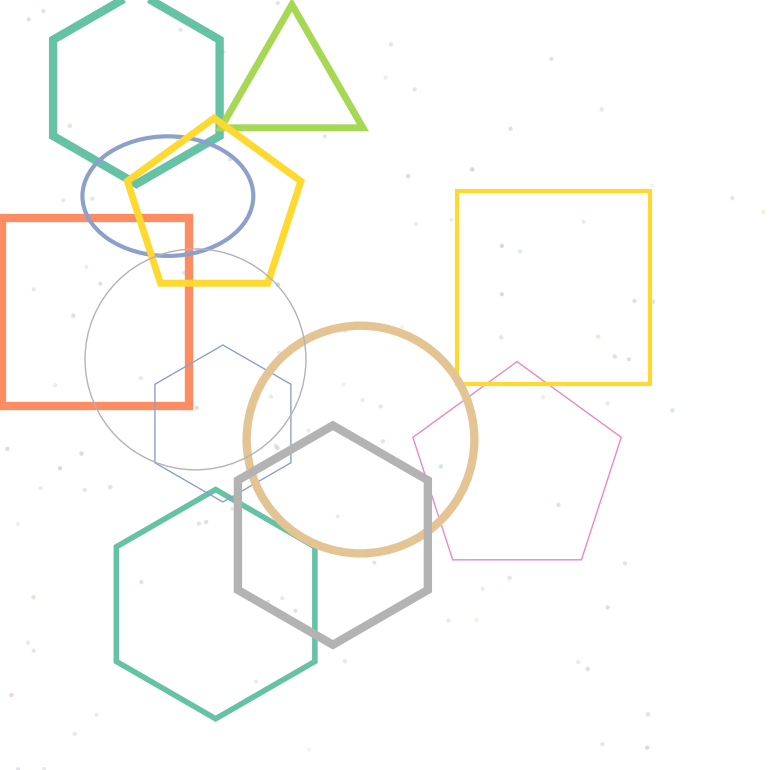[{"shape": "hexagon", "thickness": 2, "radius": 0.74, "center": [0.28, 0.215]}, {"shape": "hexagon", "thickness": 3, "radius": 0.62, "center": [0.177, 0.886]}, {"shape": "square", "thickness": 3, "radius": 0.61, "center": [0.124, 0.594]}, {"shape": "oval", "thickness": 1.5, "radius": 0.55, "center": [0.218, 0.745]}, {"shape": "hexagon", "thickness": 0.5, "radius": 0.51, "center": [0.289, 0.45]}, {"shape": "pentagon", "thickness": 0.5, "radius": 0.71, "center": [0.672, 0.388]}, {"shape": "triangle", "thickness": 2.5, "radius": 0.53, "center": [0.379, 0.887]}, {"shape": "square", "thickness": 1.5, "radius": 0.63, "center": [0.719, 0.627]}, {"shape": "pentagon", "thickness": 2.5, "radius": 0.59, "center": [0.278, 0.728]}, {"shape": "circle", "thickness": 3, "radius": 0.74, "center": [0.468, 0.429]}, {"shape": "hexagon", "thickness": 3, "radius": 0.71, "center": [0.432, 0.305]}, {"shape": "circle", "thickness": 0.5, "radius": 0.72, "center": [0.254, 0.533]}]